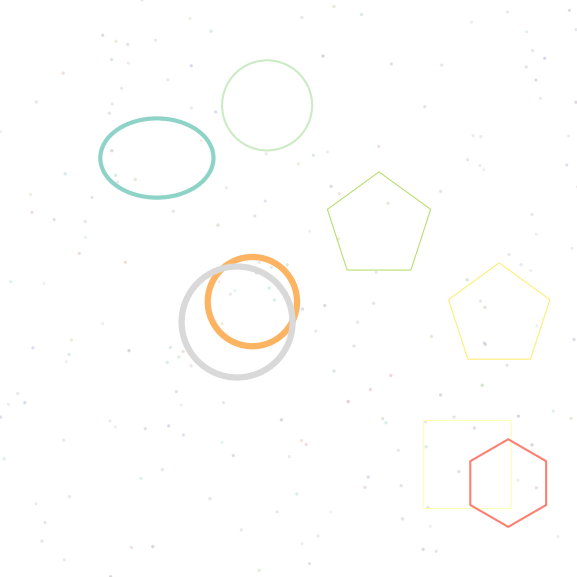[{"shape": "oval", "thickness": 2, "radius": 0.49, "center": [0.272, 0.726]}, {"shape": "square", "thickness": 0.5, "radius": 0.38, "center": [0.808, 0.196]}, {"shape": "hexagon", "thickness": 1, "radius": 0.38, "center": [0.88, 0.163]}, {"shape": "circle", "thickness": 3, "radius": 0.39, "center": [0.437, 0.477]}, {"shape": "pentagon", "thickness": 0.5, "radius": 0.47, "center": [0.656, 0.608]}, {"shape": "circle", "thickness": 3, "radius": 0.48, "center": [0.411, 0.442]}, {"shape": "circle", "thickness": 1, "radius": 0.39, "center": [0.462, 0.817]}, {"shape": "pentagon", "thickness": 0.5, "radius": 0.46, "center": [0.864, 0.452]}]